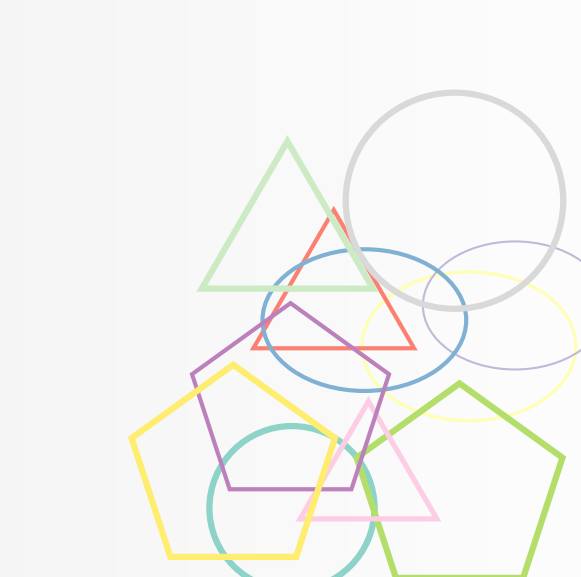[{"shape": "circle", "thickness": 3, "radius": 0.71, "center": [0.502, 0.119]}, {"shape": "oval", "thickness": 1.5, "radius": 0.92, "center": [0.807, 0.399]}, {"shape": "oval", "thickness": 1, "radius": 0.79, "center": [0.886, 0.47]}, {"shape": "triangle", "thickness": 2, "radius": 0.8, "center": [0.574, 0.476]}, {"shape": "oval", "thickness": 2, "radius": 0.88, "center": [0.627, 0.445]}, {"shape": "pentagon", "thickness": 3, "radius": 0.93, "center": [0.791, 0.149]}, {"shape": "triangle", "thickness": 2.5, "radius": 0.68, "center": [0.634, 0.169]}, {"shape": "circle", "thickness": 3, "radius": 0.94, "center": [0.782, 0.652]}, {"shape": "pentagon", "thickness": 2, "radius": 0.89, "center": [0.5, 0.296]}, {"shape": "triangle", "thickness": 3, "radius": 0.85, "center": [0.494, 0.584]}, {"shape": "pentagon", "thickness": 3, "radius": 0.92, "center": [0.401, 0.184]}]